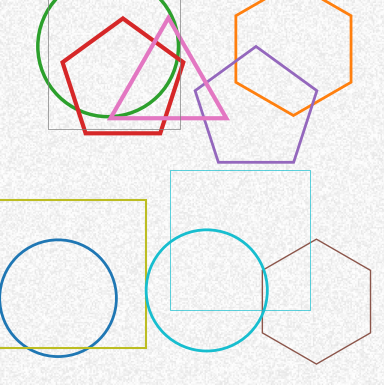[{"shape": "circle", "thickness": 2, "radius": 0.76, "center": [0.151, 0.225]}, {"shape": "hexagon", "thickness": 2, "radius": 0.86, "center": [0.762, 0.873]}, {"shape": "circle", "thickness": 2.5, "radius": 0.91, "center": [0.281, 0.88]}, {"shape": "pentagon", "thickness": 3, "radius": 0.82, "center": [0.319, 0.787]}, {"shape": "pentagon", "thickness": 2, "radius": 0.83, "center": [0.665, 0.713]}, {"shape": "hexagon", "thickness": 1, "radius": 0.81, "center": [0.822, 0.217]}, {"shape": "triangle", "thickness": 3, "radius": 0.87, "center": [0.437, 0.78]}, {"shape": "square", "thickness": 0.5, "radius": 0.86, "center": [0.295, 0.836]}, {"shape": "square", "thickness": 1.5, "radius": 0.96, "center": [0.187, 0.288]}, {"shape": "square", "thickness": 0.5, "radius": 0.91, "center": [0.623, 0.376]}, {"shape": "circle", "thickness": 2, "radius": 0.79, "center": [0.537, 0.246]}]